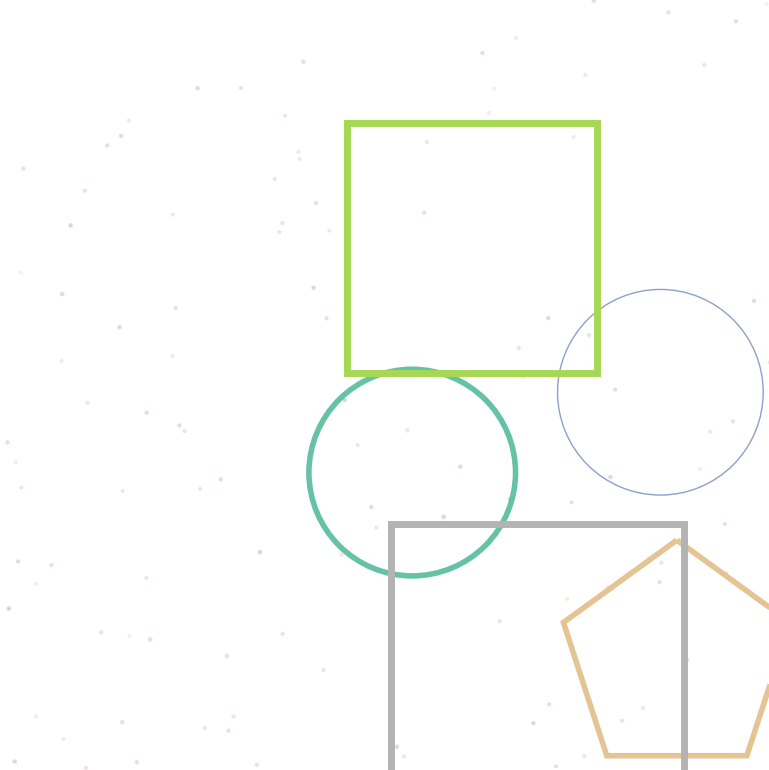[{"shape": "circle", "thickness": 2, "radius": 0.67, "center": [0.535, 0.386]}, {"shape": "circle", "thickness": 0.5, "radius": 0.67, "center": [0.858, 0.491]}, {"shape": "square", "thickness": 2.5, "radius": 0.81, "center": [0.613, 0.678]}, {"shape": "pentagon", "thickness": 2, "radius": 0.77, "center": [0.879, 0.144]}, {"shape": "square", "thickness": 2.5, "radius": 0.95, "center": [0.698, 0.129]}]